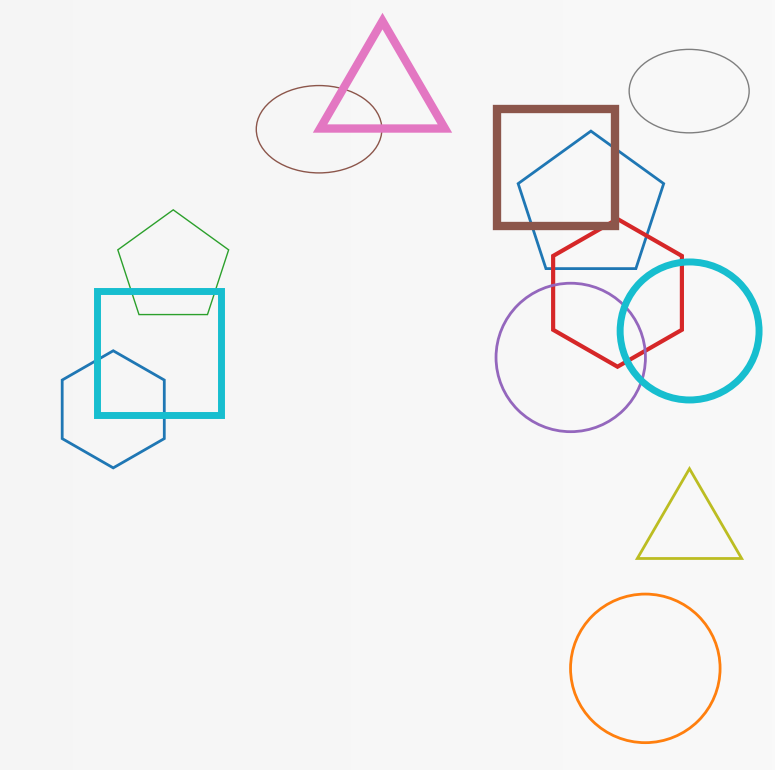[{"shape": "hexagon", "thickness": 1, "radius": 0.38, "center": [0.146, 0.468]}, {"shape": "pentagon", "thickness": 1, "radius": 0.49, "center": [0.762, 0.731]}, {"shape": "circle", "thickness": 1, "radius": 0.48, "center": [0.833, 0.132]}, {"shape": "pentagon", "thickness": 0.5, "radius": 0.38, "center": [0.224, 0.652]}, {"shape": "hexagon", "thickness": 1.5, "radius": 0.48, "center": [0.797, 0.62]}, {"shape": "circle", "thickness": 1, "radius": 0.48, "center": [0.736, 0.536]}, {"shape": "square", "thickness": 3, "radius": 0.38, "center": [0.717, 0.782]}, {"shape": "oval", "thickness": 0.5, "radius": 0.41, "center": [0.412, 0.832]}, {"shape": "triangle", "thickness": 3, "radius": 0.47, "center": [0.494, 0.88]}, {"shape": "oval", "thickness": 0.5, "radius": 0.39, "center": [0.889, 0.882]}, {"shape": "triangle", "thickness": 1, "radius": 0.39, "center": [0.89, 0.314]}, {"shape": "square", "thickness": 2.5, "radius": 0.4, "center": [0.205, 0.542]}, {"shape": "circle", "thickness": 2.5, "radius": 0.45, "center": [0.89, 0.57]}]